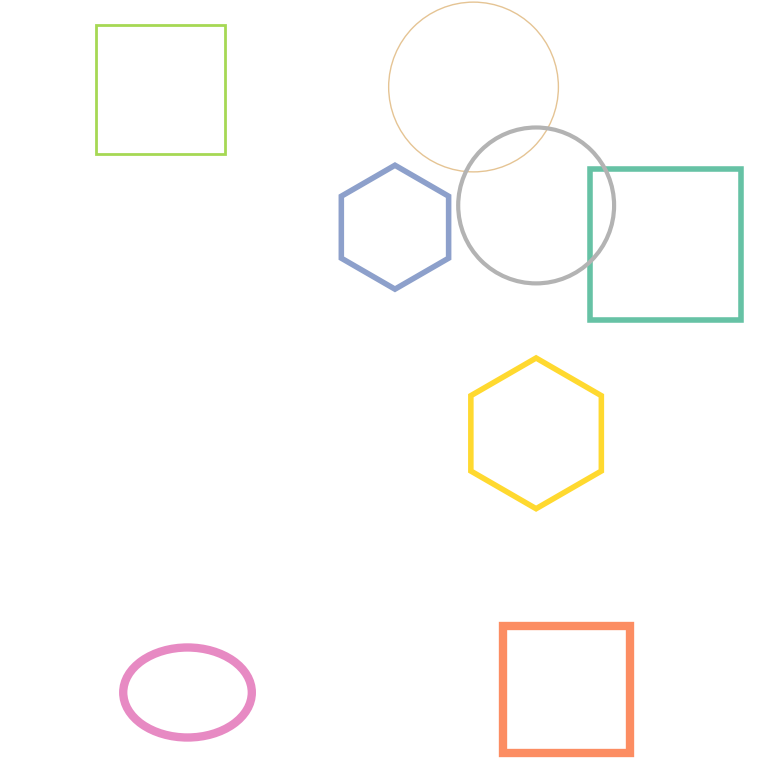[{"shape": "square", "thickness": 2, "radius": 0.49, "center": [0.865, 0.683]}, {"shape": "square", "thickness": 3, "radius": 0.41, "center": [0.736, 0.105]}, {"shape": "hexagon", "thickness": 2, "radius": 0.4, "center": [0.513, 0.705]}, {"shape": "oval", "thickness": 3, "radius": 0.42, "center": [0.244, 0.101]}, {"shape": "square", "thickness": 1, "radius": 0.42, "center": [0.208, 0.884]}, {"shape": "hexagon", "thickness": 2, "radius": 0.49, "center": [0.696, 0.437]}, {"shape": "circle", "thickness": 0.5, "radius": 0.55, "center": [0.615, 0.887]}, {"shape": "circle", "thickness": 1.5, "radius": 0.51, "center": [0.696, 0.733]}]